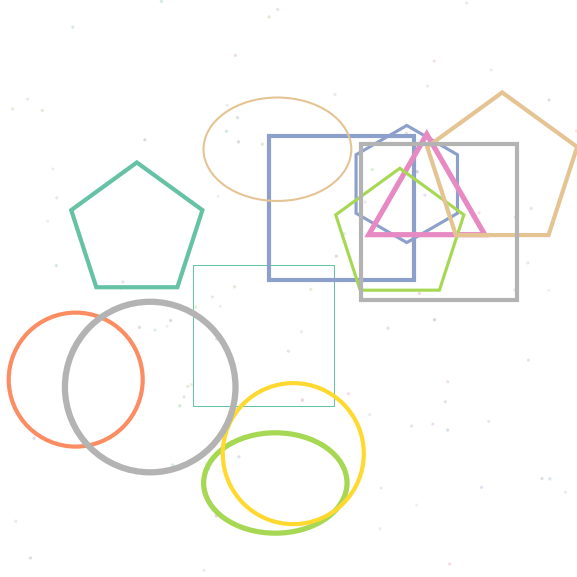[{"shape": "pentagon", "thickness": 2, "radius": 0.6, "center": [0.237, 0.598]}, {"shape": "square", "thickness": 0.5, "radius": 0.61, "center": [0.457, 0.418]}, {"shape": "circle", "thickness": 2, "radius": 0.58, "center": [0.131, 0.342]}, {"shape": "square", "thickness": 2, "radius": 0.62, "center": [0.591, 0.639]}, {"shape": "hexagon", "thickness": 1.5, "radius": 0.51, "center": [0.704, 0.681]}, {"shape": "triangle", "thickness": 2.5, "radius": 0.58, "center": [0.739, 0.651]}, {"shape": "oval", "thickness": 2.5, "radius": 0.62, "center": [0.477, 0.163]}, {"shape": "pentagon", "thickness": 1.5, "radius": 0.58, "center": [0.692, 0.591]}, {"shape": "circle", "thickness": 2, "radius": 0.61, "center": [0.508, 0.214]}, {"shape": "pentagon", "thickness": 2, "radius": 0.68, "center": [0.87, 0.703]}, {"shape": "oval", "thickness": 1, "radius": 0.64, "center": [0.48, 0.741]}, {"shape": "circle", "thickness": 3, "radius": 0.74, "center": [0.26, 0.329]}, {"shape": "square", "thickness": 2, "radius": 0.68, "center": [0.76, 0.615]}]